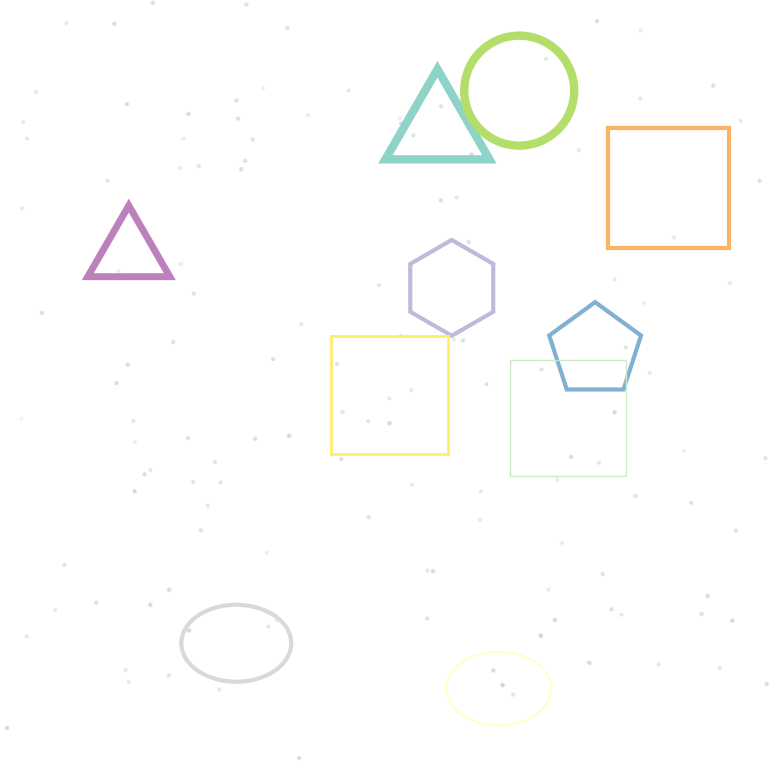[{"shape": "triangle", "thickness": 3, "radius": 0.39, "center": [0.568, 0.832]}, {"shape": "oval", "thickness": 0.5, "radius": 0.34, "center": [0.648, 0.106]}, {"shape": "hexagon", "thickness": 1.5, "radius": 0.31, "center": [0.587, 0.626]}, {"shape": "pentagon", "thickness": 1.5, "radius": 0.31, "center": [0.773, 0.545]}, {"shape": "square", "thickness": 1.5, "radius": 0.39, "center": [0.868, 0.756]}, {"shape": "circle", "thickness": 3, "radius": 0.36, "center": [0.674, 0.882]}, {"shape": "oval", "thickness": 1.5, "radius": 0.36, "center": [0.307, 0.165]}, {"shape": "triangle", "thickness": 2.5, "radius": 0.31, "center": [0.167, 0.671]}, {"shape": "square", "thickness": 0.5, "radius": 0.38, "center": [0.738, 0.457]}, {"shape": "square", "thickness": 1, "radius": 0.38, "center": [0.506, 0.487]}]